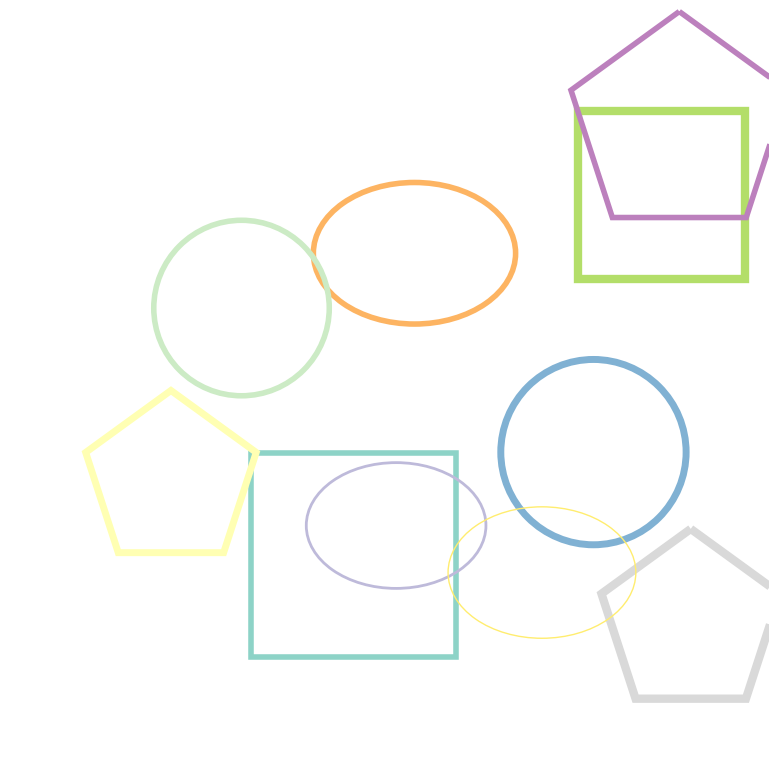[{"shape": "square", "thickness": 2, "radius": 0.66, "center": [0.459, 0.279]}, {"shape": "pentagon", "thickness": 2.5, "radius": 0.58, "center": [0.222, 0.376]}, {"shape": "oval", "thickness": 1, "radius": 0.58, "center": [0.514, 0.318]}, {"shape": "circle", "thickness": 2.5, "radius": 0.6, "center": [0.771, 0.413]}, {"shape": "oval", "thickness": 2, "radius": 0.66, "center": [0.538, 0.671]}, {"shape": "square", "thickness": 3, "radius": 0.54, "center": [0.859, 0.747]}, {"shape": "pentagon", "thickness": 3, "radius": 0.61, "center": [0.897, 0.191]}, {"shape": "pentagon", "thickness": 2, "radius": 0.74, "center": [0.882, 0.837]}, {"shape": "circle", "thickness": 2, "radius": 0.57, "center": [0.314, 0.6]}, {"shape": "oval", "thickness": 0.5, "radius": 0.61, "center": [0.704, 0.256]}]